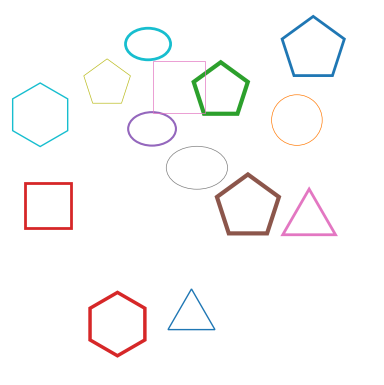[{"shape": "pentagon", "thickness": 2, "radius": 0.42, "center": [0.814, 0.872]}, {"shape": "triangle", "thickness": 1, "radius": 0.35, "center": [0.497, 0.179]}, {"shape": "circle", "thickness": 0.5, "radius": 0.33, "center": [0.771, 0.688]}, {"shape": "pentagon", "thickness": 3, "radius": 0.37, "center": [0.573, 0.764]}, {"shape": "square", "thickness": 2, "radius": 0.29, "center": [0.125, 0.466]}, {"shape": "hexagon", "thickness": 2.5, "radius": 0.41, "center": [0.305, 0.158]}, {"shape": "oval", "thickness": 1.5, "radius": 0.31, "center": [0.395, 0.665]}, {"shape": "pentagon", "thickness": 3, "radius": 0.42, "center": [0.644, 0.462]}, {"shape": "square", "thickness": 0.5, "radius": 0.34, "center": [0.466, 0.774]}, {"shape": "triangle", "thickness": 2, "radius": 0.4, "center": [0.803, 0.43]}, {"shape": "oval", "thickness": 0.5, "radius": 0.4, "center": [0.512, 0.564]}, {"shape": "pentagon", "thickness": 0.5, "radius": 0.32, "center": [0.278, 0.783]}, {"shape": "hexagon", "thickness": 1, "radius": 0.41, "center": [0.104, 0.702]}, {"shape": "oval", "thickness": 2, "radius": 0.29, "center": [0.385, 0.886]}]